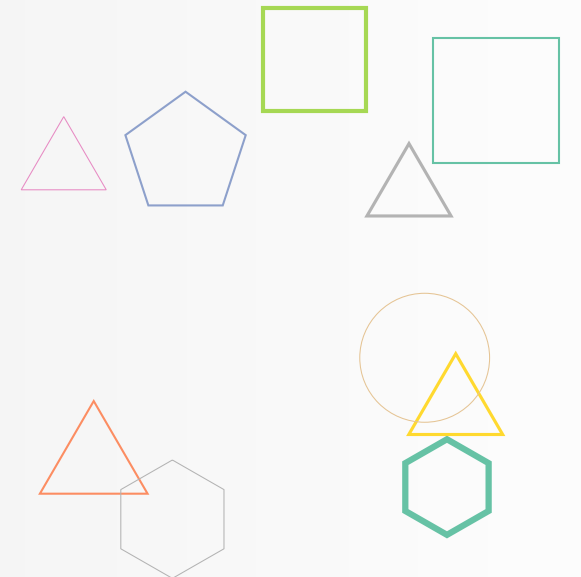[{"shape": "hexagon", "thickness": 3, "radius": 0.41, "center": [0.769, 0.156]}, {"shape": "square", "thickness": 1, "radius": 0.54, "center": [0.853, 0.825]}, {"shape": "triangle", "thickness": 1, "radius": 0.53, "center": [0.161, 0.198]}, {"shape": "pentagon", "thickness": 1, "radius": 0.54, "center": [0.319, 0.731]}, {"shape": "triangle", "thickness": 0.5, "radius": 0.42, "center": [0.11, 0.713]}, {"shape": "square", "thickness": 2, "radius": 0.44, "center": [0.541, 0.896]}, {"shape": "triangle", "thickness": 1.5, "radius": 0.47, "center": [0.784, 0.293]}, {"shape": "circle", "thickness": 0.5, "radius": 0.56, "center": [0.731, 0.38]}, {"shape": "hexagon", "thickness": 0.5, "radius": 0.51, "center": [0.297, 0.1]}, {"shape": "triangle", "thickness": 1.5, "radius": 0.42, "center": [0.704, 0.667]}]